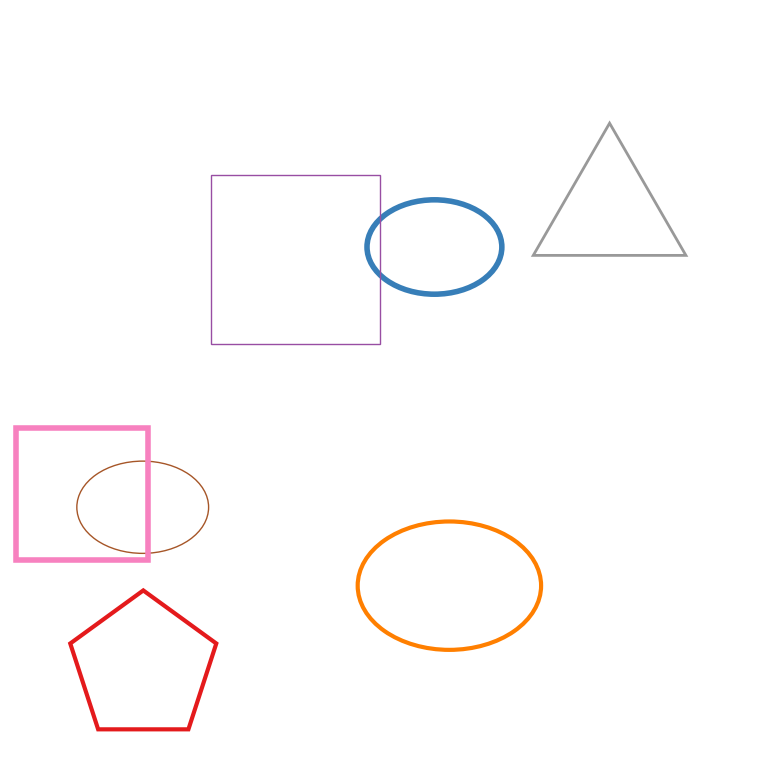[{"shape": "pentagon", "thickness": 1.5, "radius": 0.5, "center": [0.186, 0.133]}, {"shape": "oval", "thickness": 2, "radius": 0.44, "center": [0.564, 0.679]}, {"shape": "square", "thickness": 0.5, "radius": 0.55, "center": [0.384, 0.663]}, {"shape": "oval", "thickness": 1.5, "radius": 0.6, "center": [0.584, 0.239]}, {"shape": "oval", "thickness": 0.5, "radius": 0.43, "center": [0.185, 0.341]}, {"shape": "square", "thickness": 2, "radius": 0.43, "center": [0.106, 0.358]}, {"shape": "triangle", "thickness": 1, "radius": 0.57, "center": [0.792, 0.726]}]